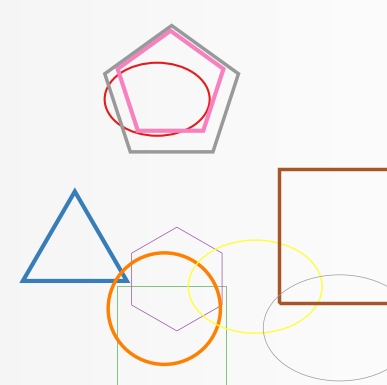[{"shape": "oval", "thickness": 1.5, "radius": 0.68, "center": [0.406, 0.742]}, {"shape": "triangle", "thickness": 3, "radius": 0.77, "center": [0.193, 0.348]}, {"shape": "square", "thickness": 0.5, "radius": 0.71, "center": [0.442, 0.115]}, {"shape": "hexagon", "thickness": 0.5, "radius": 0.67, "center": [0.456, 0.275]}, {"shape": "circle", "thickness": 2.5, "radius": 0.72, "center": [0.424, 0.198]}, {"shape": "oval", "thickness": 1, "radius": 0.86, "center": [0.659, 0.255]}, {"shape": "square", "thickness": 2.5, "radius": 0.87, "center": [0.894, 0.386]}, {"shape": "pentagon", "thickness": 3, "radius": 0.72, "center": [0.44, 0.777]}, {"shape": "pentagon", "thickness": 2.5, "radius": 0.91, "center": [0.443, 0.752]}, {"shape": "oval", "thickness": 0.5, "radius": 0.98, "center": [0.876, 0.148]}]